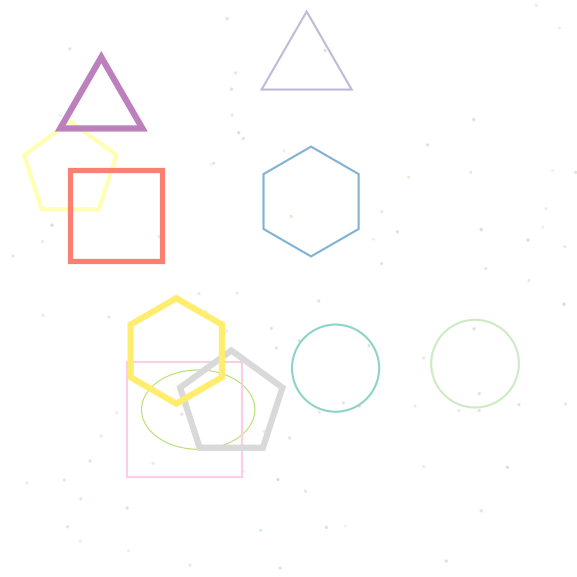[{"shape": "circle", "thickness": 1, "radius": 0.38, "center": [0.581, 0.362]}, {"shape": "pentagon", "thickness": 2, "radius": 0.42, "center": [0.122, 0.705]}, {"shape": "triangle", "thickness": 1, "radius": 0.45, "center": [0.531, 0.889]}, {"shape": "square", "thickness": 2.5, "radius": 0.4, "center": [0.201, 0.626]}, {"shape": "hexagon", "thickness": 1, "radius": 0.48, "center": [0.539, 0.65]}, {"shape": "oval", "thickness": 0.5, "radius": 0.49, "center": [0.343, 0.29]}, {"shape": "square", "thickness": 1, "radius": 0.5, "center": [0.32, 0.273]}, {"shape": "pentagon", "thickness": 3, "radius": 0.47, "center": [0.401, 0.299]}, {"shape": "triangle", "thickness": 3, "radius": 0.41, "center": [0.175, 0.818]}, {"shape": "circle", "thickness": 1, "radius": 0.38, "center": [0.823, 0.369]}, {"shape": "hexagon", "thickness": 3, "radius": 0.46, "center": [0.305, 0.391]}]